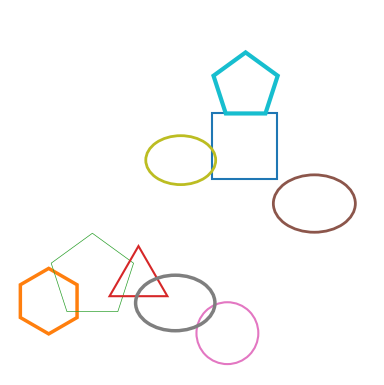[{"shape": "square", "thickness": 1.5, "radius": 0.43, "center": [0.635, 0.621]}, {"shape": "hexagon", "thickness": 2.5, "radius": 0.43, "center": [0.127, 0.218]}, {"shape": "pentagon", "thickness": 0.5, "radius": 0.56, "center": [0.24, 0.282]}, {"shape": "triangle", "thickness": 1.5, "radius": 0.43, "center": [0.36, 0.274]}, {"shape": "oval", "thickness": 2, "radius": 0.53, "center": [0.816, 0.471]}, {"shape": "circle", "thickness": 1.5, "radius": 0.4, "center": [0.591, 0.135]}, {"shape": "oval", "thickness": 2.5, "radius": 0.52, "center": [0.455, 0.213]}, {"shape": "oval", "thickness": 2, "radius": 0.45, "center": [0.469, 0.584]}, {"shape": "pentagon", "thickness": 3, "radius": 0.44, "center": [0.638, 0.776]}]